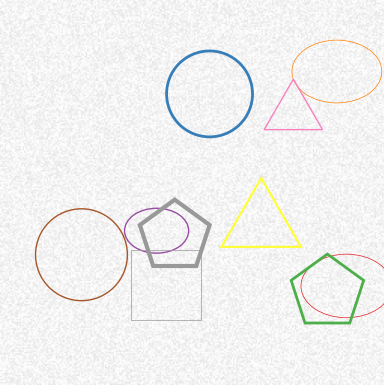[{"shape": "oval", "thickness": 0.5, "radius": 0.59, "center": [0.9, 0.257]}, {"shape": "circle", "thickness": 2, "radius": 0.56, "center": [0.544, 0.756]}, {"shape": "pentagon", "thickness": 2, "radius": 0.49, "center": [0.85, 0.241]}, {"shape": "oval", "thickness": 1, "radius": 0.42, "center": [0.407, 0.401]}, {"shape": "oval", "thickness": 0.5, "radius": 0.58, "center": [0.875, 0.814]}, {"shape": "triangle", "thickness": 1.5, "radius": 0.6, "center": [0.679, 0.418]}, {"shape": "circle", "thickness": 1, "radius": 0.6, "center": [0.212, 0.338]}, {"shape": "triangle", "thickness": 1, "radius": 0.44, "center": [0.762, 0.707]}, {"shape": "pentagon", "thickness": 3, "radius": 0.48, "center": [0.454, 0.386]}, {"shape": "square", "thickness": 0.5, "radius": 0.45, "center": [0.431, 0.26]}]